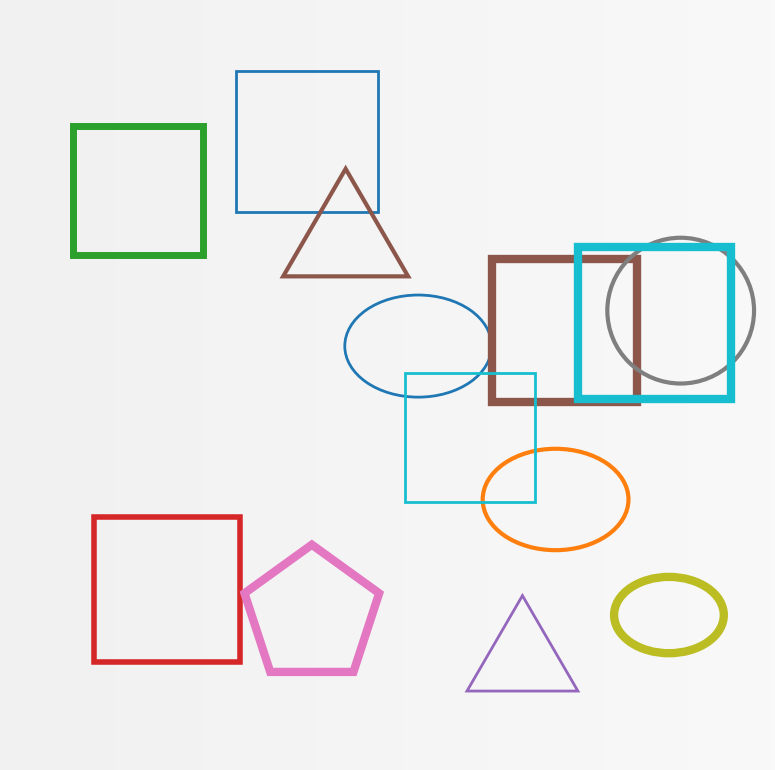[{"shape": "square", "thickness": 1, "radius": 0.46, "center": [0.396, 0.816]}, {"shape": "oval", "thickness": 1, "radius": 0.47, "center": [0.54, 0.551]}, {"shape": "oval", "thickness": 1.5, "radius": 0.47, "center": [0.717, 0.351]}, {"shape": "square", "thickness": 2.5, "radius": 0.42, "center": [0.178, 0.753]}, {"shape": "square", "thickness": 2, "radius": 0.47, "center": [0.215, 0.235]}, {"shape": "triangle", "thickness": 1, "radius": 0.41, "center": [0.674, 0.144]}, {"shape": "triangle", "thickness": 1.5, "radius": 0.47, "center": [0.446, 0.688]}, {"shape": "square", "thickness": 3, "radius": 0.47, "center": [0.728, 0.57]}, {"shape": "pentagon", "thickness": 3, "radius": 0.46, "center": [0.402, 0.201]}, {"shape": "circle", "thickness": 1.5, "radius": 0.47, "center": [0.878, 0.597]}, {"shape": "oval", "thickness": 3, "radius": 0.35, "center": [0.863, 0.201]}, {"shape": "square", "thickness": 1, "radius": 0.42, "center": [0.606, 0.432]}, {"shape": "square", "thickness": 3, "radius": 0.49, "center": [0.845, 0.58]}]